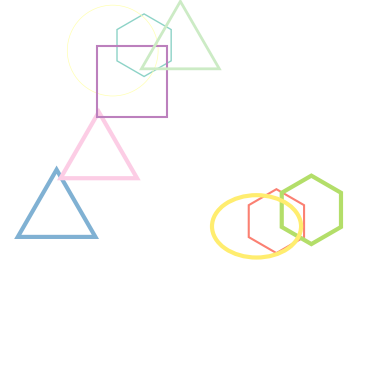[{"shape": "hexagon", "thickness": 1, "radius": 0.41, "center": [0.374, 0.883]}, {"shape": "circle", "thickness": 0.5, "radius": 0.59, "center": [0.293, 0.869]}, {"shape": "hexagon", "thickness": 1.5, "radius": 0.41, "center": [0.718, 0.426]}, {"shape": "triangle", "thickness": 3, "radius": 0.58, "center": [0.147, 0.443]}, {"shape": "hexagon", "thickness": 3, "radius": 0.44, "center": [0.809, 0.455]}, {"shape": "triangle", "thickness": 3, "radius": 0.57, "center": [0.257, 0.594]}, {"shape": "square", "thickness": 1.5, "radius": 0.46, "center": [0.343, 0.788]}, {"shape": "triangle", "thickness": 2, "radius": 0.58, "center": [0.468, 0.88]}, {"shape": "oval", "thickness": 3, "radius": 0.58, "center": [0.666, 0.412]}]